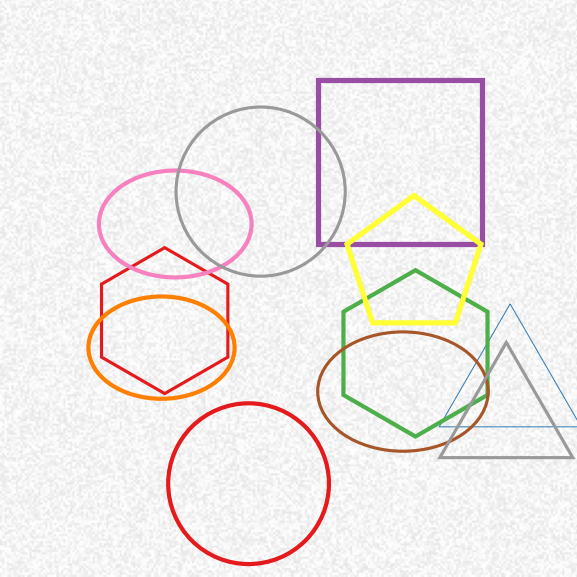[{"shape": "hexagon", "thickness": 1.5, "radius": 0.63, "center": [0.285, 0.444]}, {"shape": "circle", "thickness": 2, "radius": 0.7, "center": [0.43, 0.162]}, {"shape": "triangle", "thickness": 0.5, "radius": 0.71, "center": [0.883, 0.331]}, {"shape": "hexagon", "thickness": 2, "radius": 0.72, "center": [0.719, 0.387]}, {"shape": "square", "thickness": 2.5, "radius": 0.71, "center": [0.692, 0.718]}, {"shape": "oval", "thickness": 2, "radius": 0.63, "center": [0.28, 0.397]}, {"shape": "pentagon", "thickness": 2.5, "radius": 0.61, "center": [0.717, 0.539]}, {"shape": "oval", "thickness": 1.5, "radius": 0.74, "center": [0.698, 0.321]}, {"shape": "oval", "thickness": 2, "radius": 0.66, "center": [0.303, 0.611]}, {"shape": "circle", "thickness": 1.5, "radius": 0.73, "center": [0.451, 0.667]}, {"shape": "triangle", "thickness": 1.5, "radius": 0.66, "center": [0.877, 0.273]}]